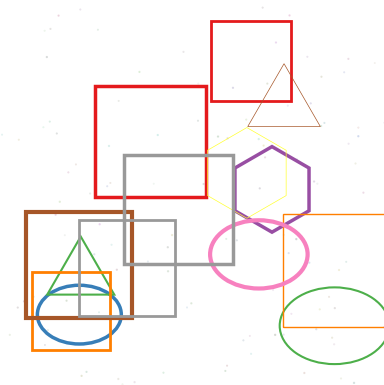[{"shape": "square", "thickness": 2.5, "radius": 0.72, "center": [0.391, 0.632]}, {"shape": "square", "thickness": 2, "radius": 0.52, "center": [0.651, 0.841]}, {"shape": "oval", "thickness": 2.5, "radius": 0.54, "center": [0.206, 0.183]}, {"shape": "oval", "thickness": 1.5, "radius": 0.71, "center": [0.869, 0.154]}, {"shape": "triangle", "thickness": 1.5, "radius": 0.5, "center": [0.21, 0.285]}, {"shape": "hexagon", "thickness": 2.5, "radius": 0.56, "center": [0.706, 0.508]}, {"shape": "square", "thickness": 2, "radius": 0.51, "center": [0.185, 0.191]}, {"shape": "square", "thickness": 1, "radius": 0.73, "center": [0.881, 0.298]}, {"shape": "hexagon", "thickness": 0.5, "radius": 0.59, "center": [0.641, 0.551]}, {"shape": "square", "thickness": 3, "radius": 0.69, "center": [0.205, 0.312]}, {"shape": "triangle", "thickness": 0.5, "radius": 0.54, "center": [0.738, 0.726]}, {"shape": "oval", "thickness": 3, "radius": 0.63, "center": [0.672, 0.339]}, {"shape": "square", "thickness": 2, "radius": 0.62, "center": [0.33, 0.303]}, {"shape": "square", "thickness": 2.5, "radius": 0.71, "center": [0.463, 0.457]}]